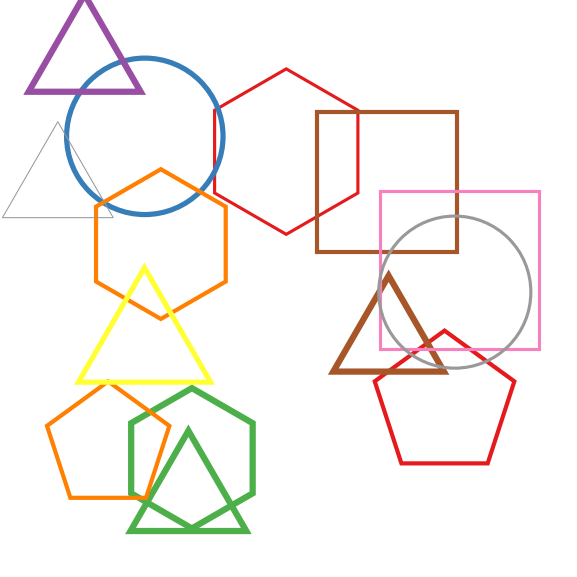[{"shape": "hexagon", "thickness": 1.5, "radius": 0.72, "center": [0.496, 0.737]}, {"shape": "pentagon", "thickness": 2, "radius": 0.64, "center": [0.77, 0.3]}, {"shape": "circle", "thickness": 2.5, "radius": 0.68, "center": [0.251, 0.763]}, {"shape": "triangle", "thickness": 3, "radius": 0.58, "center": [0.326, 0.137]}, {"shape": "hexagon", "thickness": 3, "radius": 0.61, "center": [0.332, 0.206]}, {"shape": "triangle", "thickness": 3, "radius": 0.56, "center": [0.147, 0.896]}, {"shape": "hexagon", "thickness": 2, "radius": 0.65, "center": [0.279, 0.576]}, {"shape": "pentagon", "thickness": 2, "radius": 0.56, "center": [0.187, 0.227]}, {"shape": "triangle", "thickness": 2.5, "radius": 0.66, "center": [0.25, 0.403]}, {"shape": "square", "thickness": 2, "radius": 0.61, "center": [0.67, 0.684]}, {"shape": "triangle", "thickness": 3, "radius": 0.55, "center": [0.673, 0.411]}, {"shape": "square", "thickness": 1.5, "radius": 0.69, "center": [0.795, 0.532]}, {"shape": "triangle", "thickness": 0.5, "radius": 0.55, "center": [0.1, 0.678]}, {"shape": "circle", "thickness": 1.5, "radius": 0.66, "center": [0.788, 0.493]}]